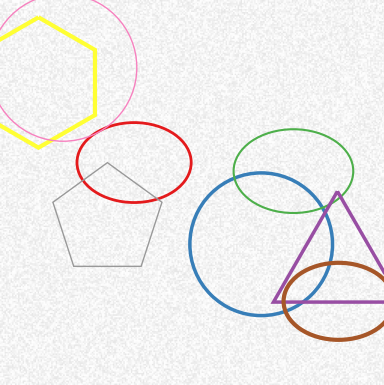[{"shape": "oval", "thickness": 2, "radius": 0.74, "center": [0.348, 0.578]}, {"shape": "circle", "thickness": 2.5, "radius": 0.93, "center": [0.678, 0.366]}, {"shape": "oval", "thickness": 1.5, "radius": 0.78, "center": [0.762, 0.556]}, {"shape": "triangle", "thickness": 2.5, "radius": 0.96, "center": [0.876, 0.311]}, {"shape": "hexagon", "thickness": 3, "radius": 0.85, "center": [0.1, 0.786]}, {"shape": "oval", "thickness": 3, "radius": 0.71, "center": [0.879, 0.217]}, {"shape": "circle", "thickness": 1, "radius": 0.96, "center": [0.164, 0.824]}, {"shape": "pentagon", "thickness": 1, "radius": 0.74, "center": [0.279, 0.429]}]